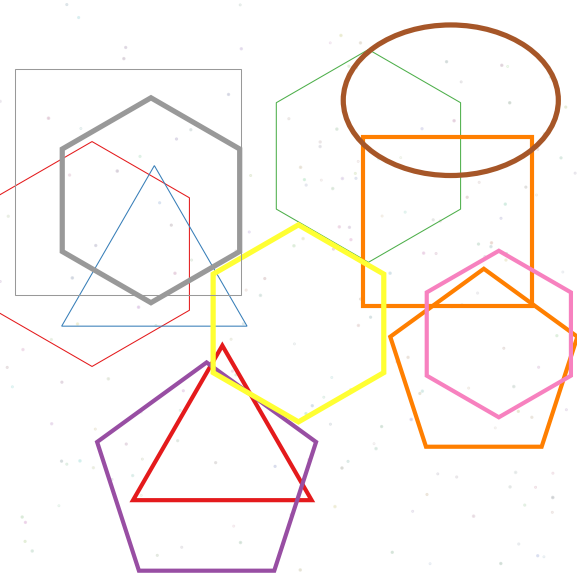[{"shape": "triangle", "thickness": 2, "radius": 0.89, "center": [0.385, 0.222]}, {"shape": "hexagon", "thickness": 0.5, "radius": 0.97, "center": [0.159, 0.559]}, {"shape": "triangle", "thickness": 0.5, "radius": 0.93, "center": [0.267, 0.527]}, {"shape": "hexagon", "thickness": 0.5, "radius": 0.92, "center": [0.638, 0.729]}, {"shape": "pentagon", "thickness": 2, "radius": 1.0, "center": [0.358, 0.172]}, {"shape": "square", "thickness": 2, "radius": 0.73, "center": [0.775, 0.615]}, {"shape": "pentagon", "thickness": 2, "radius": 0.85, "center": [0.838, 0.363]}, {"shape": "hexagon", "thickness": 2.5, "radius": 0.85, "center": [0.517, 0.439]}, {"shape": "oval", "thickness": 2.5, "radius": 0.93, "center": [0.781, 0.826]}, {"shape": "hexagon", "thickness": 2, "radius": 0.72, "center": [0.864, 0.421]}, {"shape": "hexagon", "thickness": 2.5, "radius": 0.89, "center": [0.261, 0.652]}, {"shape": "square", "thickness": 0.5, "radius": 0.98, "center": [0.221, 0.684]}]